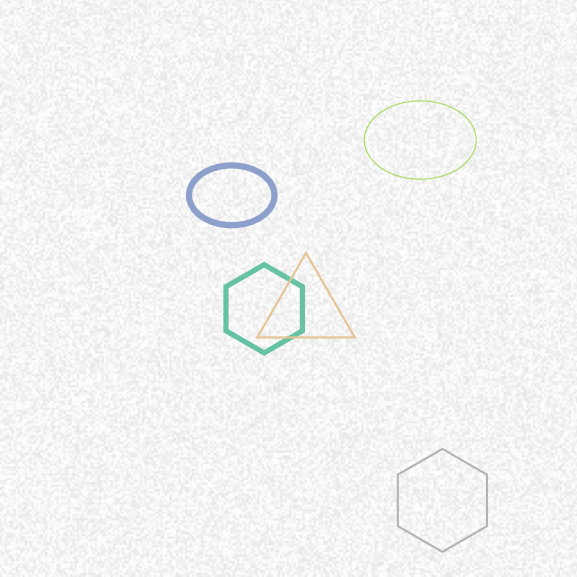[{"shape": "hexagon", "thickness": 2.5, "radius": 0.38, "center": [0.457, 0.464]}, {"shape": "oval", "thickness": 3, "radius": 0.37, "center": [0.401, 0.661]}, {"shape": "oval", "thickness": 0.5, "radius": 0.48, "center": [0.728, 0.757]}, {"shape": "triangle", "thickness": 1, "radius": 0.49, "center": [0.53, 0.464]}, {"shape": "hexagon", "thickness": 1, "radius": 0.45, "center": [0.766, 0.133]}]